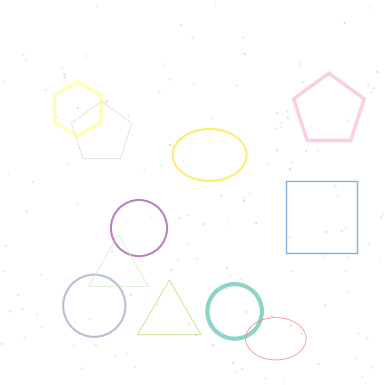[{"shape": "circle", "thickness": 3, "radius": 0.35, "center": [0.609, 0.191]}, {"shape": "hexagon", "thickness": 2.5, "radius": 0.35, "center": [0.202, 0.717]}, {"shape": "circle", "thickness": 1.5, "radius": 0.4, "center": [0.245, 0.206]}, {"shape": "oval", "thickness": 0.5, "radius": 0.39, "center": [0.717, 0.12]}, {"shape": "square", "thickness": 1, "radius": 0.46, "center": [0.836, 0.436]}, {"shape": "triangle", "thickness": 0.5, "radius": 0.47, "center": [0.44, 0.178]}, {"shape": "pentagon", "thickness": 2.5, "radius": 0.48, "center": [0.854, 0.713]}, {"shape": "pentagon", "thickness": 0.5, "radius": 0.41, "center": [0.264, 0.655]}, {"shape": "circle", "thickness": 1.5, "radius": 0.36, "center": [0.361, 0.408]}, {"shape": "triangle", "thickness": 0.5, "radius": 0.45, "center": [0.308, 0.301]}, {"shape": "oval", "thickness": 1.5, "radius": 0.48, "center": [0.544, 0.598]}]